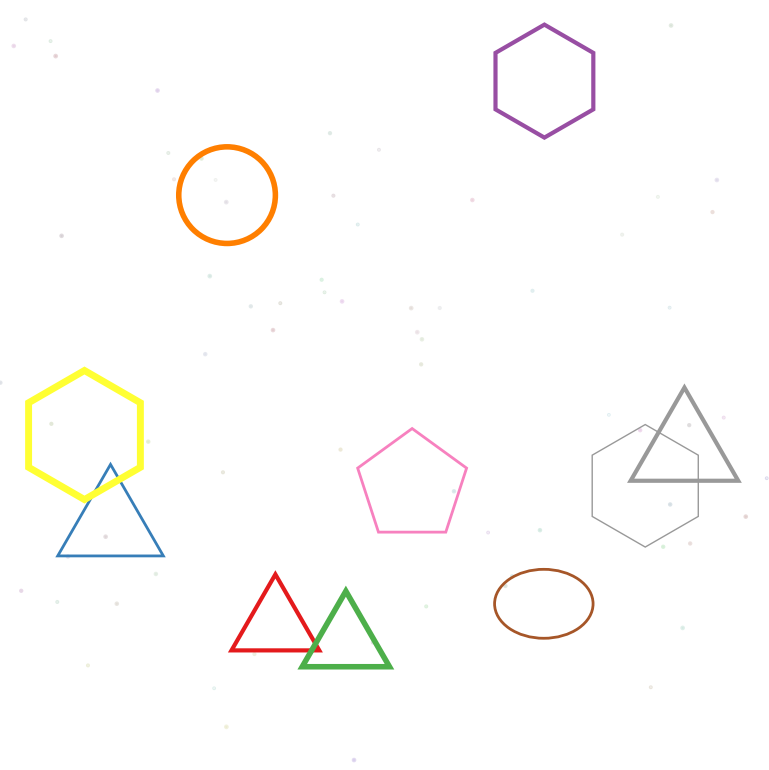[{"shape": "triangle", "thickness": 1.5, "radius": 0.33, "center": [0.358, 0.188]}, {"shape": "triangle", "thickness": 1, "radius": 0.4, "center": [0.144, 0.318]}, {"shape": "triangle", "thickness": 2, "radius": 0.33, "center": [0.449, 0.167]}, {"shape": "hexagon", "thickness": 1.5, "radius": 0.37, "center": [0.707, 0.895]}, {"shape": "circle", "thickness": 2, "radius": 0.31, "center": [0.295, 0.747]}, {"shape": "hexagon", "thickness": 2.5, "radius": 0.42, "center": [0.11, 0.435]}, {"shape": "oval", "thickness": 1, "radius": 0.32, "center": [0.706, 0.216]}, {"shape": "pentagon", "thickness": 1, "radius": 0.37, "center": [0.535, 0.369]}, {"shape": "hexagon", "thickness": 0.5, "radius": 0.4, "center": [0.838, 0.369]}, {"shape": "triangle", "thickness": 1.5, "radius": 0.4, "center": [0.889, 0.416]}]